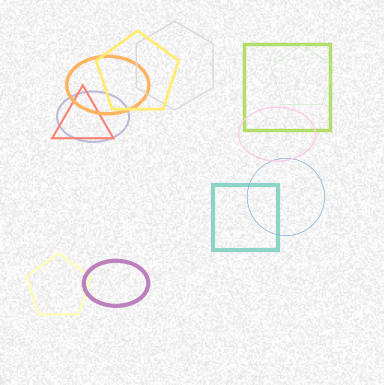[{"shape": "square", "thickness": 3, "radius": 0.42, "center": [0.638, 0.436]}, {"shape": "pentagon", "thickness": 1.5, "radius": 0.44, "center": [0.152, 0.254]}, {"shape": "oval", "thickness": 1.5, "radius": 0.47, "center": [0.242, 0.697]}, {"shape": "triangle", "thickness": 1.5, "radius": 0.46, "center": [0.215, 0.687]}, {"shape": "circle", "thickness": 0.5, "radius": 0.5, "center": [0.743, 0.488]}, {"shape": "oval", "thickness": 2.5, "radius": 0.53, "center": [0.28, 0.779]}, {"shape": "square", "thickness": 2.5, "radius": 0.55, "center": [0.746, 0.774]}, {"shape": "oval", "thickness": 1, "radius": 0.5, "center": [0.719, 0.652]}, {"shape": "hexagon", "thickness": 1, "radius": 0.58, "center": [0.454, 0.829]}, {"shape": "oval", "thickness": 3, "radius": 0.42, "center": [0.301, 0.264]}, {"shape": "pentagon", "thickness": 0.5, "radius": 0.43, "center": [0.786, 0.798]}, {"shape": "pentagon", "thickness": 2, "radius": 0.56, "center": [0.357, 0.808]}]